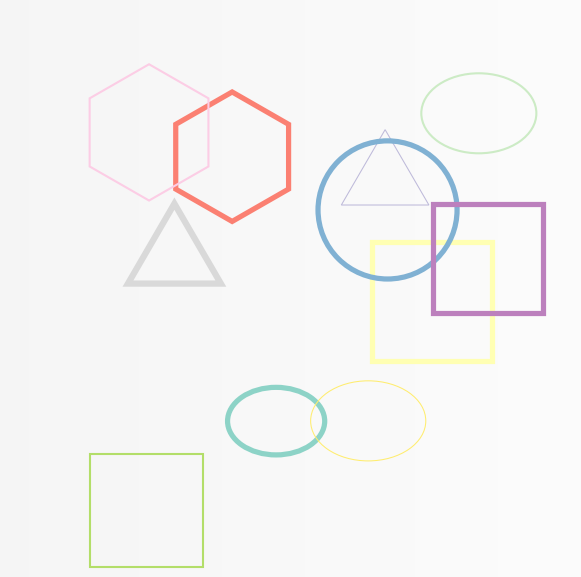[{"shape": "oval", "thickness": 2.5, "radius": 0.42, "center": [0.475, 0.27]}, {"shape": "square", "thickness": 2.5, "radius": 0.52, "center": [0.744, 0.478]}, {"shape": "triangle", "thickness": 0.5, "radius": 0.43, "center": [0.663, 0.688]}, {"shape": "hexagon", "thickness": 2.5, "radius": 0.56, "center": [0.399, 0.728]}, {"shape": "circle", "thickness": 2.5, "radius": 0.6, "center": [0.667, 0.636]}, {"shape": "square", "thickness": 1, "radius": 0.49, "center": [0.253, 0.115]}, {"shape": "hexagon", "thickness": 1, "radius": 0.59, "center": [0.256, 0.77]}, {"shape": "triangle", "thickness": 3, "radius": 0.46, "center": [0.3, 0.554]}, {"shape": "square", "thickness": 2.5, "radius": 0.47, "center": [0.84, 0.552]}, {"shape": "oval", "thickness": 1, "radius": 0.49, "center": [0.824, 0.803]}, {"shape": "oval", "thickness": 0.5, "radius": 0.5, "center": [0.633, 0.27]}]